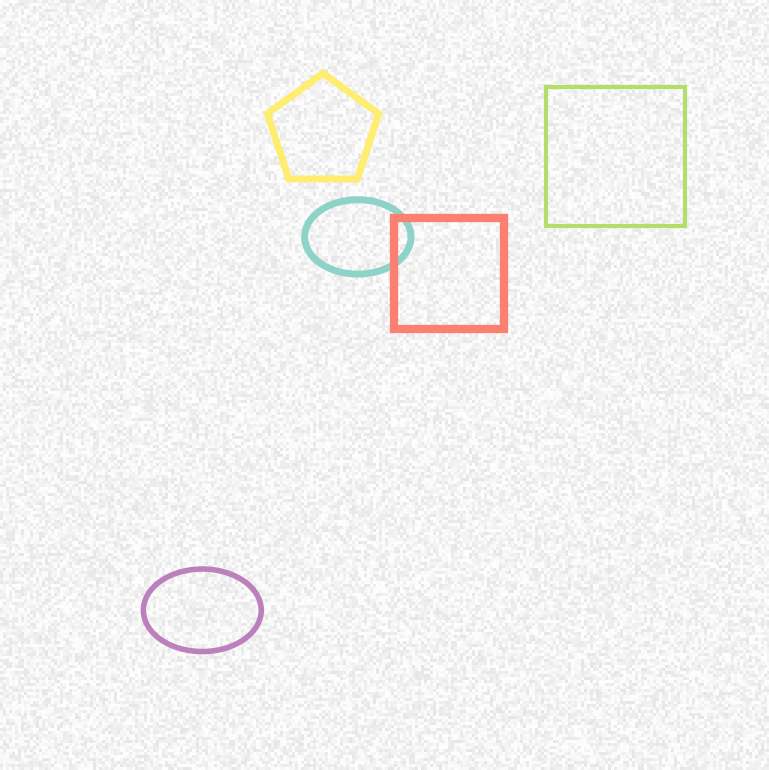[{"shape": "oval", "thickness": 2.5, "radius": 0.35, "center": [0.465, 0.692]}, {"shape": "square", "thickness": 3, "radius": 0.36, "center": [0.583, 0.645]}, {"shape": "square", "thickness": 1.5, "radius": 0.45, "center": [0.799, 0.797]}, {"shape": "oval", "thickness": 2, "radius": 0.38, "center": [0.263, 0.207]}, {"shape": "pentagon", "thickness": 2.5, "radius": 0.38, "center": [0.42, 0.829]}]